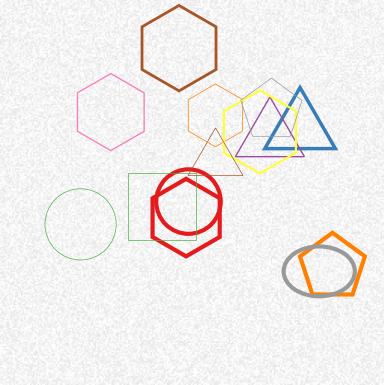[{"shape": "hexagon", "thickness": 3, "radius": 0.5, "center": [0.483, 0.435]}, {"shape": "circle", "thickness": 3, "radius": 0.42, "center": [0.49, 0.476]}, {"shape": "triangle", "thickness": 2.5, "radius": 0.53, "center": [0.779, 0.667]}, {"shape": "circle", "thickness": 0.5, "radius": 0.46, "center": [0.209, 0.417]}, {"shape": "square", "thickness": 0.5, "radius": 0.44, "center": [0.42, 0.463]}, {"shape": "triangle", "thickness": 1, "radius": 0.52, "center": [0.701, 0.645]}, {"shape": "pentagon", "thickness": 3, "radius": 0.44, "center": [0.864, 0.307]}, {"shape": "hexagon", "thickness": 0.5, "radius": 0.41, "center": [0.56, 0.7]}, {"shape": "hexagon", "thickness": 1.5, "radius": 0.54, "center": [0.675, 0.657]}, {"shape": "hexagon", "thickness": 2, "radius": 0.55, "center": [0.465, 0.875]}, {"shape": "triangle", "thickness": 0.5, "radius": 0.41, "center": [0.56, 0.585]}, {"shape": "hexagon", "thickness": 1, "radius": 0.5, "center": [0.288, 0.709]}, {"shape": "oval", "thickness": 3, "radius": 0.46, "center": [0.829, 0.295]}, {"shape": "pentagon", "thickness": 0.5, "radius": 0.42, "center": [0.705, 0.714]}]